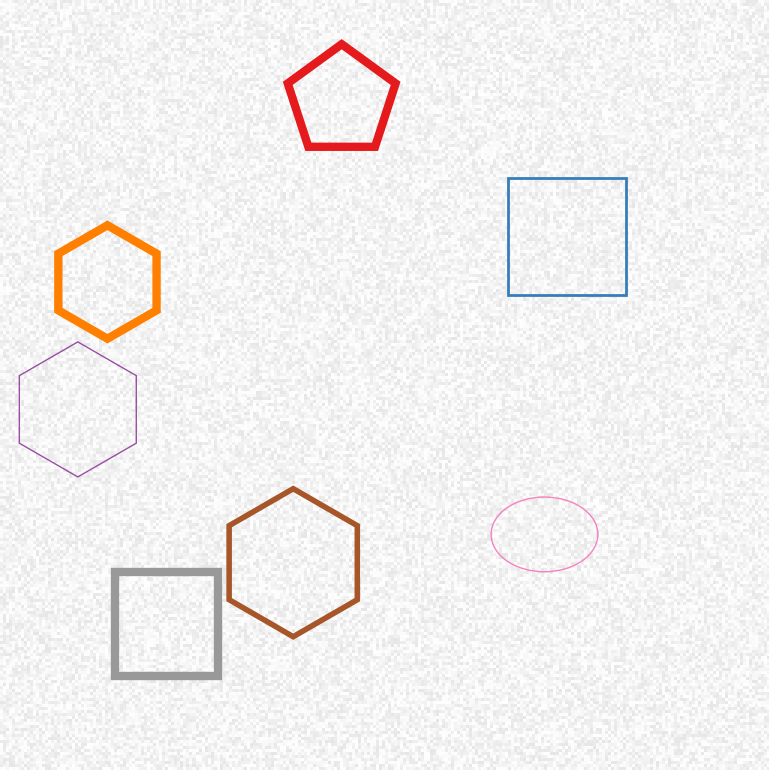[{"shape": "pentagon", "thickness": 3, "radius": 0.37, "center": [0.444, 0.869]}, {"shape": "square", "thickness": 1, "radius": 0.38, "center": [0.737, 0.693]}, {"shape": "hexagon", "thickness": 0.5, "radius": 0.44, "center": [0.101, 0.468]}, {"shape": "hexagon", "thickness": 3, "radius": 0.37, "center": [0.14, 0.634]}, {"shape": "hexagon", "thickness": 2, "radius": 0.48, "center": [0.381, 0.269]}, {"shape": "oval", "thickness": 0.5, "radius": 0.35, "center": [0.707, 0.306]}, {"shape": "square", "thickness": 3, "radius": 0.34, "center": [0.216, 0.19]}]